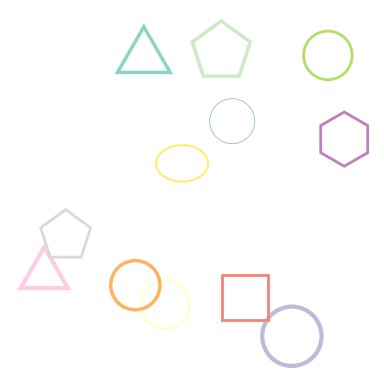[{"shape": "triangle", "thickness": 2.5, "radius": 0.4, "center": [0.374, 0.851]}, {"shape": "circle", "thickness": 1, "radius": 0.31, "center": [0.43, 0.208]}, {"shape": "circle", "thickness": 3, "radius": 0.39, "center": [0.758, 0.127]}, {"shape": "square", "thickness": 2, "radius": 0.3, "center": [0.637, 0.227]}, {"shape": "circle", "thickness": 0.5, "radius": 0.29, "center": [0.603, 0.685]}, {"shape": "circle", "thickness": 2.5, "radius": 0.32, "center": [0.351, 0.259]}, {"shape": "circle", "thickness": 2, "radius": 0.32, "center": [0.852, 0.856]}, {"shape": "triangle", "thickness": 3, "radius": 0.36, "center": [0.115, 0.287]}, {"shape": "pentagon", "thickness": 2, "radius": 0.34, "center": [0.171, 0.387]}, {"shape": "hexagon", "thickness": 2, "radius": 0.35, "center": [0.894, 0.639]}, {"shape": "pentagon", "thickness": 2.5, "radius": 0.4, "center": [0.575, 0.866]}, {"shape": "oval", "thickness": 1.5, "radius": 0.34, "center": [0.473, 0.576]}]